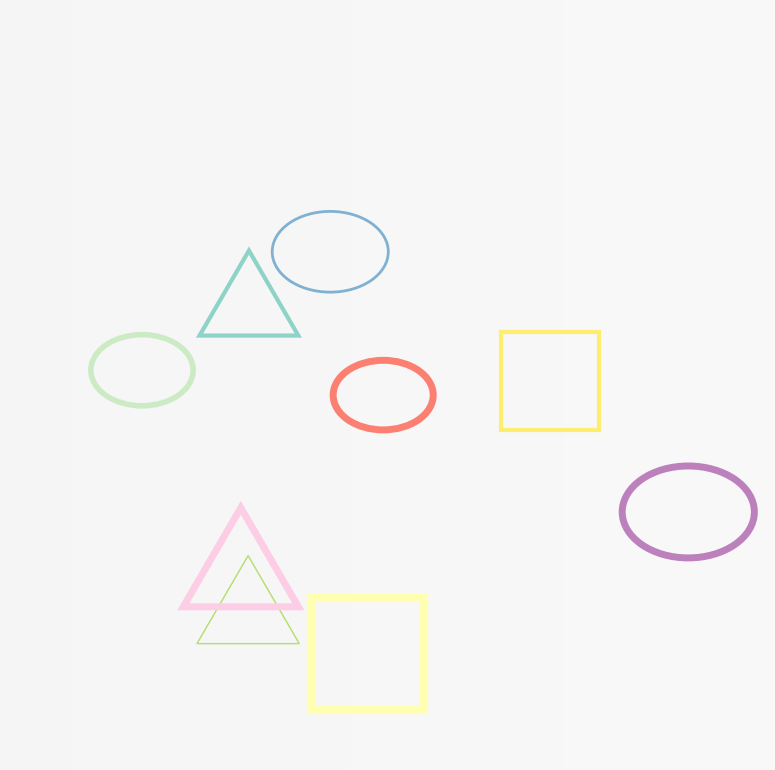[{"shape": "triangle", "thickness": 1.5, "radius": 0.37, "center": [0.321, 0.601]}, {"shape": "square", "thickness": 3, "radius": 0.36, "center": [0.475, 0.151]}, {"shape": "oval", "thickness": 2.5, "radius": 0.32, "center": [0.494, 0.487]}, {"shape": "oval", "thickness": 1, "radius": 0.37, "center": [0.426, 0.673]}, {"shape": "triangle", "thickness": 0.5, "radius": 0.38, "center": [0.32, 0.202]}, {"shape": "triangle", "thickness": 2.5, "radius": 0.43, "center": [0.311, 0.255]}, {"shape": "oval", "thickness": 2.5, "radius": 0.43, "center": [0.888, 0.335]}, {"shape": "oval", "thickness": 2, "radius": 0.33, "center": [0.183, 0.519]}, {"shape": "square", "thickness": 1.5, "radius": 0.32, "center": [0.71, 0.505]}]